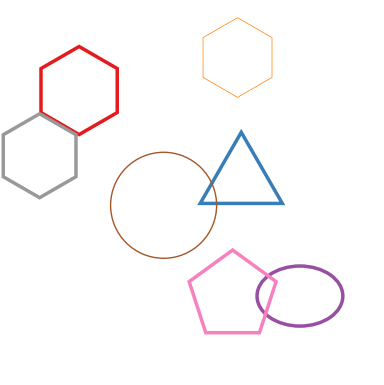[{"shape": "hexagon", "thickness": 2.5, "radius": 0.57, "center": [0.205, 0.765]}, {"shape": "triangle", "thickness": 2.5, "radius": 0.62, "center": [0.627, 0.533]}, {"shape": "oval", "thickness": 2.5, "radius": 0.56, "center": [0.779, 0.231]}, {"shape": "hexagon", "thickness": 0.5, "radius": 0.52, "center": [0.617, 0.851]}, {"shape": "circle", "thickness": 1, "radius": 0.69, "center": [0.425, 0.467]}, {"shape": "pentagon", "thickness": 2.5, "radius": 0.59, "center": [0.604, 0.232]}, {"shape": "hexagon", "thickness": 2.5, "radius": 0.55, "center": [0.103, 0.596]}]